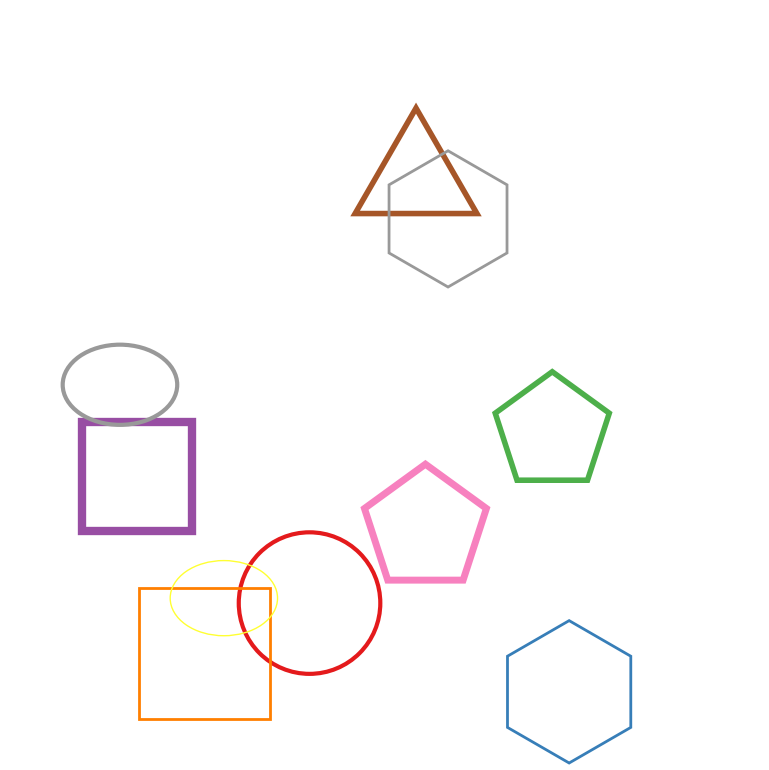[{"shape": "circle", "thickness": 1.5, "radius": 0.46, "center": [0.402, 0.217]}, {"shape": "hexagon", "thickness": 1, "radius": 0.46, "center": [0.739, 0.102]}, {"shape": "pentagon", "thickness": 2, "radius": 0.39, "center": [0.717, 0.439]}, {"shape": "square", "thickness": 3, "radius": 0.36, "center": [0.178, 0.381]}, {"shape": "square", "thickness": 1, "radius": 0.43, "center": [0.266, 0.151]}, {"shape": "oval", "thickness": 0.5, "radius": 0.35, "center": [0.291, 0.223]}, {"shape": "triangle", "thickness": 2, "radius": 0.46, "center": [0.54, 0.768]}, {"shape": "pentagon", "thickness": 2.5, "radius": 0.42, "center": [0.553, 0.314]}, {"shape": "hexagon", "thickness": 1, "radius": 0.44, "center": [0.582, 0.716]}, {"shape": "oval", "thickness": 1.5, "radius": 0.37, "center": [0.156, 0.5]}]